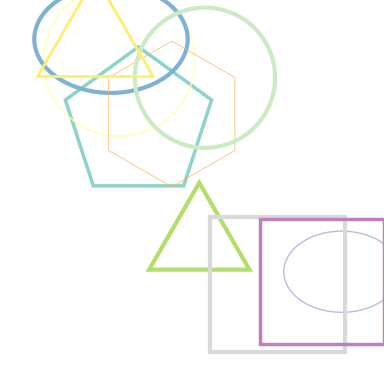[{"shape": "pentagon", "thickness": 2.5, "radius": 1.0, "center": [0.36, 0.679]}, {"shape": "circle", "thickness": 1, "radius": 0.98, "center": [0.31, 0.843]}, {"shape": "oval", "thickness": 1, "radius": 0.75, "center": [0.888, 0.294]}, {"shape": "oval", "thickness": 3, "radius": 1.0, "center": [0.288, 0.898]}, {"shape": "hexagon", "thickness": 0.5, "radius": 0.95, "center": [0.446, 0.704]}, {"shape": "triangle", "thickness": 3, "radius": 0.75, "center": [0.518, 0.375]}, {"shape": "square", "thickness": 3, "radius": 0.88, "center": [0.72, 0.262]}, {"shape": "square", "thickness": 2.5, "radius": 0.81, "center": [0.836, 0.269]}, {"shape": "circle", "thickness": 3, "radius": 0.91, "center": [0.532, 0.798]}, {"shape": "triangle", "thickness": 2, "radius": 0.87, "center": [0.248, 0.888]}]